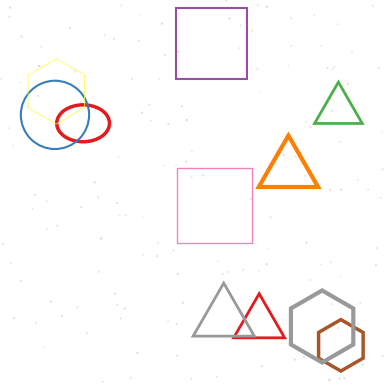[{"shape": "oval", "thickness": 2.5, "radius": 0.34, "center": [0.216, 0.68]}, {"shape": "triangle", "thickness": 2, "radius": 0.38, "center": [0.673, 0.161]}, {"shape": "circle", "thickness": 1.5, "radius": 0.44, "center": [0.143, 0.702]}, {"shape": "triangle", "thickness": 2, "radius": 0.36, "center": [0.879, 0.715]}, {"shape": "square", "thickness": 1.5, "radius": 0.46, "center": [0.549, 0.887]}, {"shape": "triangle", "thickness": 3, "radius": 0.45, "center": [0.749, 0.559]}, {"shape": "hexagon", "thickness": 0.5, "radius": 0.42, "center": [0.146, 0.763]}, {"shape": "hexagon", "thickness": 2.5, "radius": 0.33, "center": [0.885, 0.103]}, {"shape": "square", "thickness": 1, "radius": 0.48, "center": [0.557, 0.466]}, {"shape": "triangle", "thickness": 2, "radius": 0.46, "center": [0.581, 0.173]}, {"shape": "hexagon", "thickness": 3, "radius": 0.47, "center": [0.837, 0.152]}]